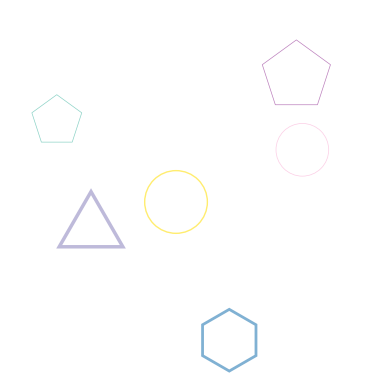[{"shape": "pentagon", "thickness": 0.5, "radius": 0.34, "center": [0.148, 0.686]}, {"shape": "triangle", "thickness": 2.5, "radius": 0.48, "center": [0.236, 0.407]}, {"shape": "hexagon", "thickness": 2, "radius": 0.4, "center": [0.596, 0.116]}, {"shape": "circle", "thickness": 0.5, "radius": 0.34, "center": [0.785, 0.611]}, {"shape": "pentagon", "thickness": 0.5, "radius": 0.47, "center": [0.77, 0.803]}, {"shape": "circle", "thickness": 1, "radius": 0.41, "center": [0.457, 0.475]}]